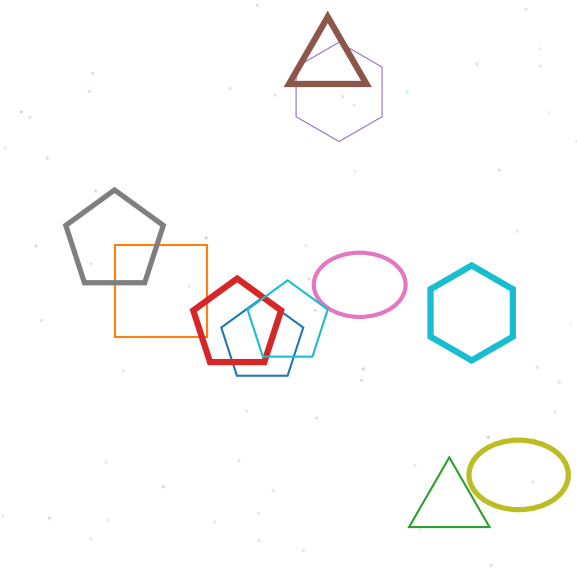[{"shape": "pentagon", "thickness": 1, "radius": 0.37, "center": [0.454, 0.409]}, {"shape": "square", "thickness": 1, "radius": 0.4, "center": [0.279, 0.496]}, {"shape": "triangle", "thickness": 1, "radius": 0.4, "center": [0.778, 0.127]}, {"shape": "pentagon", "thickness": 3, "radius": 0.4, "center": [0.411, 0.437]}, {"shape": "hexagon", "thickness": 0.5, "radius": 0.43, "center": [0.587, 0.84]}, {"shape": "triangle", "thickness": 3, "radius": 0.39, "center": [0.568, 0.892]}, {"shape": "oval", "thickness": 2, "radius": 0.4, "center": [0.623, 0.506]}, {"shape": "pentagon", "thickness": 2.5, "radius": 0.44, "center": [0.198, 0.581]}, {"shape": "oval", "thickness": 2.5, "radius": 0.43, "center": [0.898, 0.177]}, {"shape": "hexagon", "thickness": 3, "radius": 0.41, "center": [0.817, 0.457]}, {"shape": "pentagon", "thickness": 1, "radius": 0.37, "center": [0.498, 0.441]}]